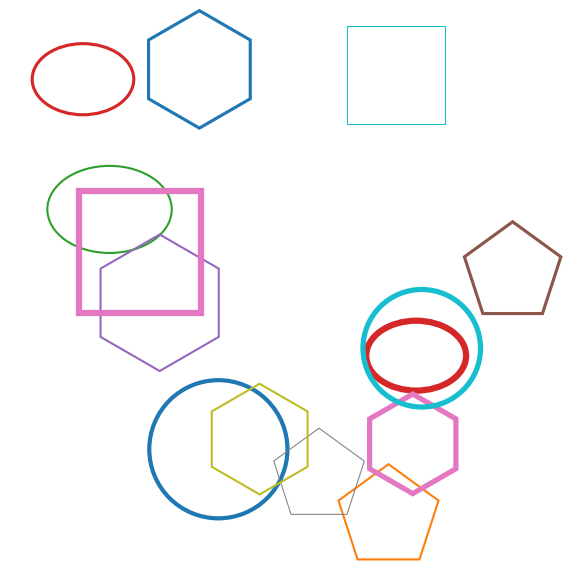[{"shape": "hexagon", "thickness": 1.5, "radius": 0.51, "center": [0.345, 0.879]}, {"shape": "circle", "thickness": 2, "radius": 0.6, "center": [0.378, 0.221]}, {"shape": "pentagon", "thickness": 1, "radius": 0.46, "center": [0.673, 0.104]}, {"shape": "oval", "thickness": 1, "radius": 0.54, "center": [0.19, 0.637]}, {"shape": "oval", "thickness": 1.5, "radius": 0.44, "center": [0.144, 0.862]}, {"shape": "oval", "thickness": 3, "radius": 0.43, "center": [0.721, 0.383]}, {"shape": "hexagon", "thickness": 1, "radius": 0.59, "center": [0.276, 0.475]}, {"shape": "pentagon", "thickness": 1.5, "radius": 0.44, "center": [0.888, 0.527]}, {"shape": "square", "thickness": 3, "radius": 0.53, "center": [0.243, 0.563]}, {"shape": "hexagon", "thickness": 2.5, "radius": 0.43, "center": [0.715, 0.231]}, {"shape": "pentagon", "thickness": 0.5, "radius": 0.41, "center": [0.552, 0.175]}, {"shape": "hexagon", "thickness": 1, "radius": 0.48, "center": [0.45, 0.239]}, {"shape": "circle", "thickness": 2.5, "radius": 0.51, "center": [0.73, 0.396]}, {"shape": "square", "thickness": 0.5, "radius": 0.42, "center": [0.686, 0.869]}]